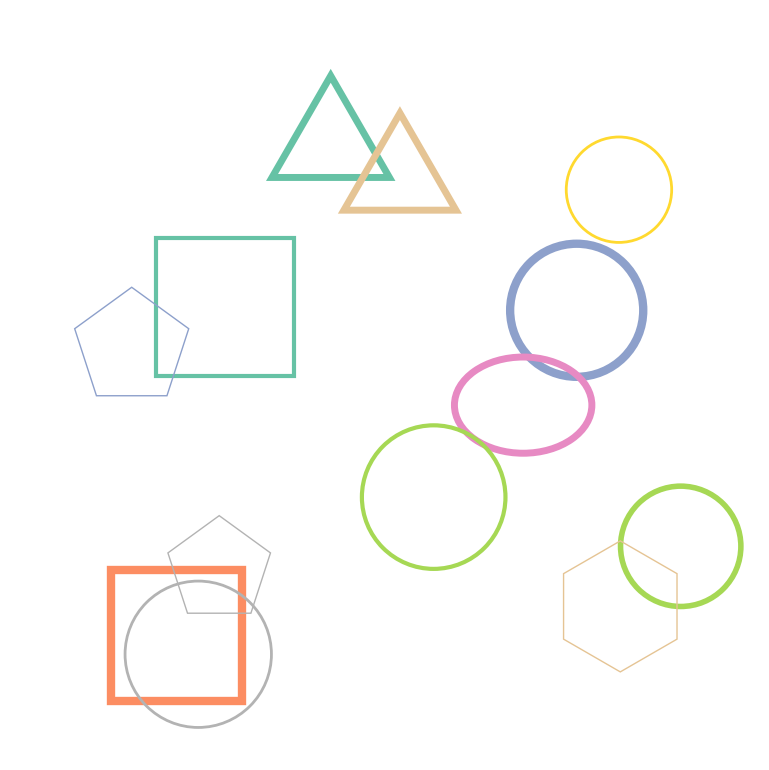[{"shape": "square", "thickness": 1.5, "radius": 0.45, "center": [0.293, 0.602]}, {"shape": "triangle", "thickness": 2.5, "radius": 0.44, "center": [0.43, 0.814]}, {"shape": "square", "thickness": 3, "radius": 0.43, "center": [0.229, 0.175]}, {"shape": "circle", "thickness": 3, "radius": 0.43, "center": [0.749, 0.597]}, {"shape": "pentagon", "thickness": 0.5, "radius": 0.39, "center": [0.171, 0.549]}, {"shape": "oval", "thickness": 2.5, "radius": 0.45, "center": [0.679, 0.474]}, {"shape": "circle", "thickness": 2, "radius": 0.39, "center": [0.884, 0.291]}, {"shape": "circle", "thickness": 1.5, "radius": 0.47, "center": [0.563, 0.354]}, {"shape": "circle", "thickness": 1, "radius": 0.34, "center": [0.804, 0.754]}, {"shape": "hexagon", "thickness": 0.5, "radius": 0.43, "center": [0.806, 0.212]}, {"shape": "triangle", "thickness": 2.5, "radius": 0.42, "center": [0.519, 0.769]}, {"shape": "circle", "thickness": 1, "radius": 0.48, "center": [0.257, 0.15]}, {"shape": "pentagon", "thickness": 0.5, "radius": 0.35, "center": [0.285, 0.26]}]